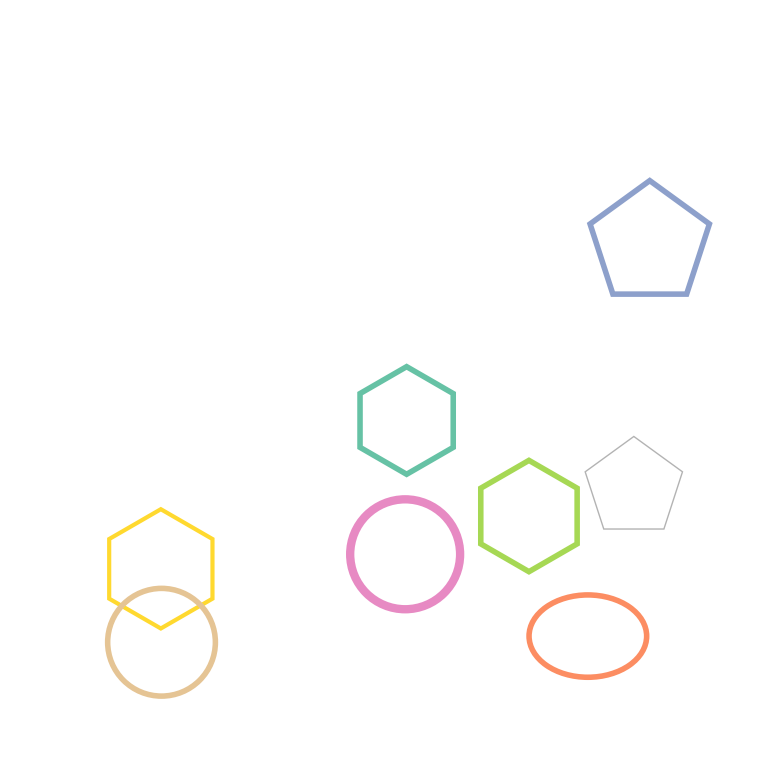[{"shape": "hexagon", "thickness": 2, "radius": 0.35, "center": [0.528, 0.454]}, {"shape": "oval", "thickness": 2, "radius": 0.38, "center": [0.763, 0.174]}, {"shape": "pentagon", "thickness": 2, "radius": 0.41, "center": [0.844, 0.684]}, {"shape": "circle", "thickness": 3, "radius": 0.36, "center": [0.526, 0.28]}, {"shape": "hexagon", "thickness": 2, "radius": 0.36, "center": [0.687, 0.33]}, {"shape": "hexagon", "thickness": 1.5, "radius": 0.39, "center": [0.209, 0.261]}, {"shape": "circle", "thickness": 2, "radius": 0.35, "center": [0.21, 0.166]}, {"shape": "pentagon", "thickness": 0.5, "radius": 0.33, "center": [0.823, 0.367]}]